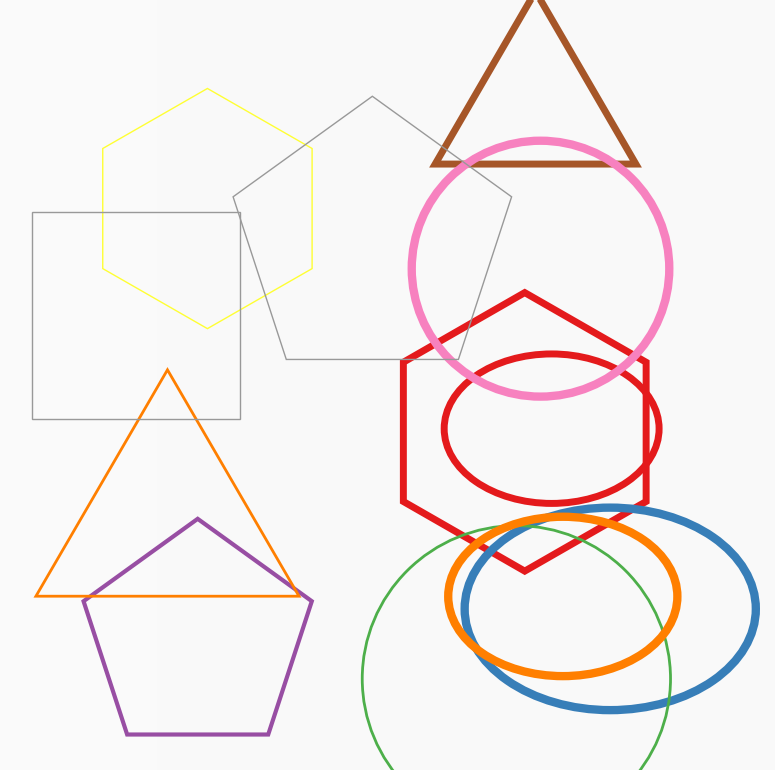[{"shape": "hexagon", "thickness": 2.5, "radius": 0.9, "center": [0.677, 0.439]}, {"shape": "oval", "thickness": 2.5, "radius": 0.69, "center": [0.712, 0.443]}, {"shape": "oval", "thickness": 3, "radius": 0.94, "center": [0.787, 0.209]}, {"shape": "circle", "thickness": 1, "radius": 0.99, "center": [0.666, 0.118]}, {"shape": "pentagon", "thickness": 1.5, "radius": 0.77, "center": [0.255, 0.171]}, {"shape": "triangle", "thickness": 1, "radius": 0.98, "center": [0.216, 0.324]}, {"shape": "oval", "thickness": 3, "radius": 0.74, "center": [0.726, 0.225]}, {"shape": "hexagon", "thickness": 0.5, "radius": 0.78, "center": [0.268, 0.729]}, {"shape": "triangle", "thickness": 2.5, "radius": 0.75, "center": [0.691, 0.862]}, {"shape": "circle", "thickness": 3, "radius": 0.83, "center": [0.697, 0.651]}, {"shape": "square", "thickness": 0.5, "radius": 0.67, "center": [0.176, 0.59]}, {"shape": "pentagon", "thickness": 0.5, "radius": 0.94, "center": [0.48, 0.686]}]